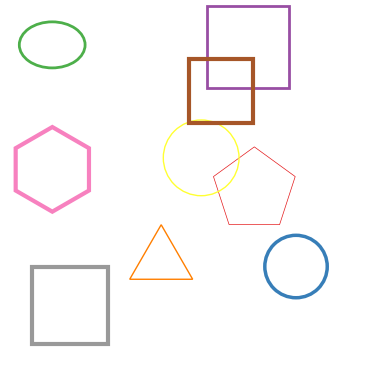[{"shape": "pentagon", "thickness": 0.5, "radius": 0.56, "center": [0.661, 0.507]}, {"shape": "circle", "thickness": 2.5, "radius": 0.41, "center": [0.769, 0.308]}, {"shape": "oval", "thickness": 2, "radius": 0.43, "center": [0.136, 0.883]}, {"shape": "square", "thickness": 2, "radius": 0.53, "center": [0.643, 0.877]}, {"shape": "triangle", "thickness": 1, "radius": 0.47, "center": [0.419, 0.322]}, {"shape": "circle", "thickness": 1, "radius": 0.49, "center": [0.523, 0.59]}, {"shape": "square", "thickness": 3, "radius": 0.41, "center": [0.573, 0.764]}, {"shape": "hexagon", "thickness": 3, "radius": 0.55, "center": [0.136, 0.56]}, {"shape": "square", "thickness": 3, "radius": 0.5, "center": [0.182, 0.206]}]